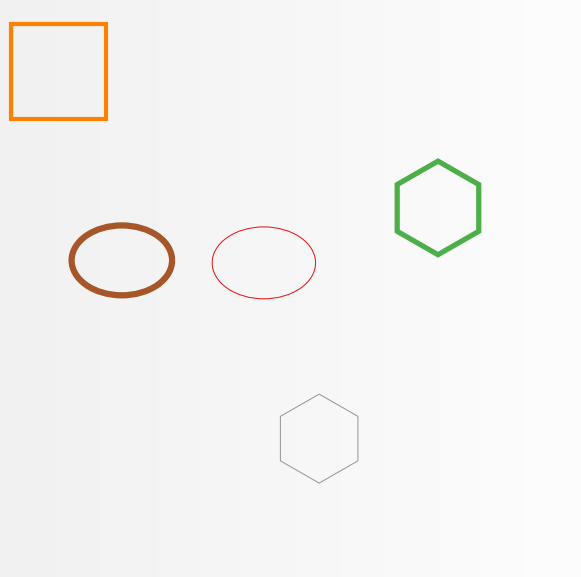[{"shape": "oval", "thickness": 0.5, "radius": 0.44, "center": [0.454, 0.544]}, {"shape": "hexagon", "thickness": 2.5, "radius": 0.41, "center": [0.753, 0.639]}, {"shape": "square", "thickness": 2, "radius": 0.41, "center": [0.1, 0.876]}, {"shape": "oval", "thickness": 3, "radius": 0.43, "center": [0.21, 0.548]}, {"shape": "hexagon", "thickness": 0.5, "radius": 0.39, "center": [0.549, 0.24]}]